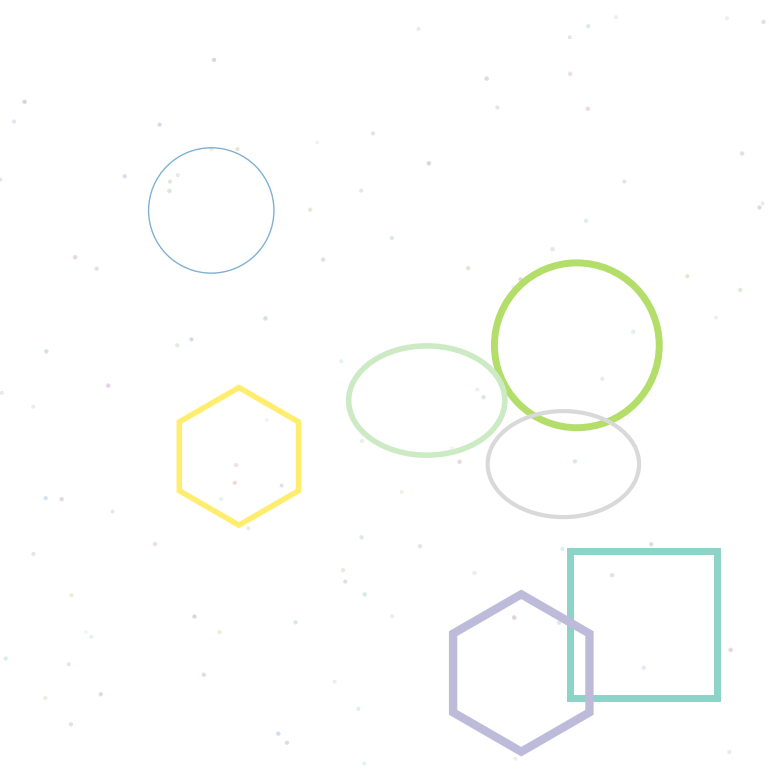[{"shape": "square", "thickness": 2.5, "radius": 0.48, "center": [0.836, 0.189]}, {"shape": "hexagon", "thickness": 3, "radius": 0.51, "center": [0.677, 0.126]}, {"shape": "circle", "thickness": 0.5, "radius": 0.41, "center": [0.274, 0.727]}, {"shape": "circle", "thickness": 2.5, "radius": 0.54, "center": [0.749, 0.552]}, {"shape": "oval", "thickness": 1.5, "radius": 0.49, "center": [0.732, 0.397]}, {"shape": "oval", "thickness": 2, "radius": 0.51, "center": [0.554, 0.48]}, {"shape": "hexagon", "thickness": 2, "radius": 0.45, "center": [0.31, 0.407]}]